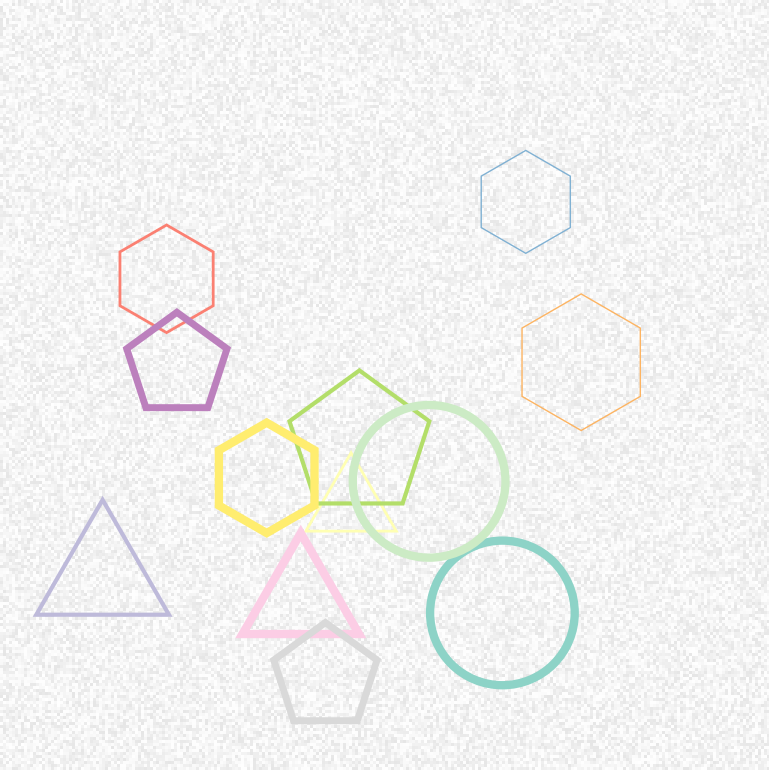[{"shape": "circle", "thickness": 3, "radius": 0.47, "center": [0.652, 0.204]}, {"shape": "triangle", "thickness": 1, "radius": 0.34, "center": [0.456, 0.344]}, {"shape": "triangle", "thickness": 1.5, "radius": 0.5, "center": [0.133, 0.251]}, {"shape": "hexagon", "thickness": 1, "radius": 0.35, "center": [0.216, 0.638]}, {"shape": "hexagon", "thickness": 0.5, "radius": 0.33, "center": [0.683, 0.738]}, {"shape": "hexagon", "thickness": 0.5, "radius": 0.44, "center": [0.755, 0.53]}, {"shape": "pentagon", "thickness": 1.5, "radius": 0.48, "center": [0.467, 0.423]}, {"shape": "triangle", "thickness": 3, "radius": 0.44, "center": [0.391, 0.22]}, {"shape": "pentagon", "thickness": 2.5, "radius": 0.35, "center": [0.423, 0.121]}, {"shape": "pentagon", "thickness": 2.5, "radius": 0.34, "center": [0.23, 0.526]}, {"shape": "circle", "thickness": 3, "radius": 0.5, "center": [0.557, 0.375]}, {"shape": "hexagon", "thickness": 3, "radius": 0.36, "center": [0.346, 0.379]}]